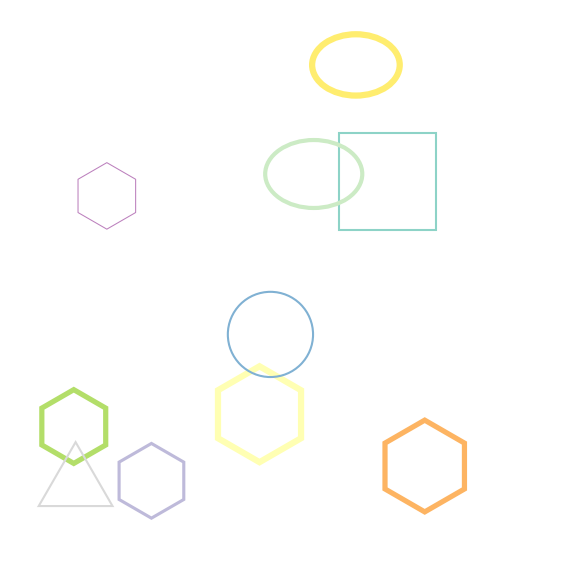[{"shape": "square", "thickness": 1, "radius": 0.42, "center": [0.671, 0.685]}, {"shape": "hexagon", "thickness": 3, "radius": 0.42, "center": [0.449, 0.282]}, {"shape": "hexagon", "thickness": 1.5, "radius": 0.32, "center": [0.262, 0.167]}, {"shape": "circle", "thickness": 1, "radius": 0.37, "center": [0.468, 0.42]}, {"shape": "hexagon", "thickness": 2.5, "radius": 0.4, "center": [0.735, 0.192]}, {"shape": "hexagon", "thickness": 2.5, "radius": 0.32, "center": [0.128, 0.261]}, {"shape": "triangle", "thickness": 1, "radius": 0.37, "center": [0.131, 0.16]}, {"shape": "hexagon", "thickness": 0.5, "radius": 0.29, "center": [0.185, 0.66]}, {"shape": "oval", "thickness": 2, "radius": 0.42, "center": [0.543, 0.698]}, {"shape": "oval", "thickness": 3, "radius": 0.38, "center": [0.616, 0.887]}]